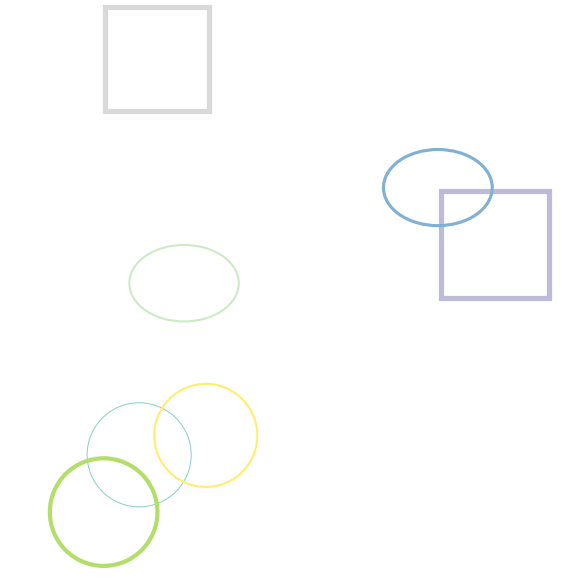[{"shape": "circle", "thickness": 0.5, "radius": 0.45, "center": [0.241, 0.212]}, {"shape": "square", "thickness": 2.5, "radius": 0.47, "center": [0.857, 0.576]}, {"shape": "oval", "thickness": 1.5, "radius": 0.47, "center": [0.758, 0.674]}, {"shape": "circle", "thickness": 2, "radius": 0.47, "center": [0.179, 0.112]}, {"shape": "square", "thickness": 2.5, "radius": 0.45, "center": [0.271, 0.897]}, {"shape": "oval", "thickness": 1, "radius": 0.47, "center": [0.319, 0.509]}, {"shape": "circle", "thickness": 1, "radius": 0.45, "center": [0.356, 0.245]}]